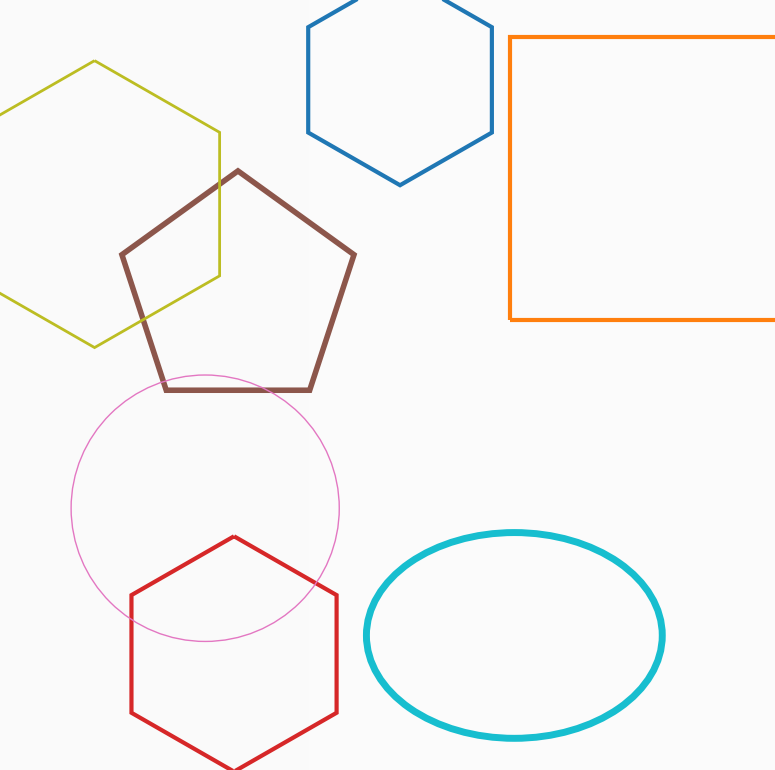[{"shape": "hexagon", "thickness": 1.5, "radius": 0.68, "center": [0.516, 0.896]}, {"shape": "square", "thickness": 1.5, "radius": 0.92, "center": [0.841, 0.768]}, {"shape": "hexagon", "thickness": 1.5, "radius": 0.76, "center": [0.302, 0.151]}, {"shape": "pentagon", "thickness": 2, "radius": 0.79, "center": [0.307, 0.621]}, {"shape": "circle", "thickness": 0.5, "radius": 0.87, "center": [0.265, 0.34]}, {"shape": "hexagon", "thickness": 1, "radius": 0.93, "center": [0.122, 0.735]}, {"shape": "oval", "thickness": 2.5, "radius": 0.95, "center": [0.664, 0.175]}]